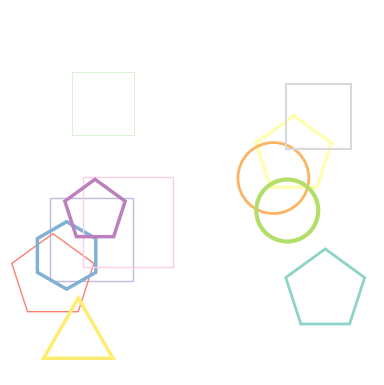[{"shape": "pentagon", "thickness": 2, "radius": 0.54, "center": [0.845, 0.246]}, {"shape": "pentagon", "thickness": 2.5, "radius": 0.51, "center": [0.763, 0.597]}, {"shape": "square", "thickness": 1, "radius": 0.54, "center": [0.238, 0.377]}, {"shape": "pentagon", "thickness": 1, "radius": 0.56, "center": [0.137, 0.281]}, {"shape": "hexagon", "thickness": 2.5, "radius": 0.44, "center": [0.173, 0.337]}, {"shape": "circle", "thickness": 2, "radius": 0.46, "center": [0.71, 0.538]}, {"shape": "circle", "thickness": 3, "radius": 0.4, "center": [0.746, 0.453]}, {"shape": "square", "thickness": 1, "radius": 0.58, "center": [0.333, 0.424]}, {"shape": "square", "thickness": 1.5, "radius": 0.42, "center": [0.827, 0.698]}, {"shape": "pentagon", "thickness": 2.5, "radius": 0.41, "center": [0.247, 0.452]}, {"shape": "square", "thickness": 0.5, "radius": 0.41, "center": [0.267, 0.731]}, {"shape": "triangle", "thickness": 2.5, "radius": 0.52, "center": [0.203, 0.121]}]